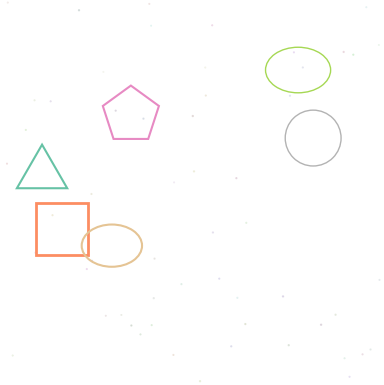[{"shape": "triangle", "thickness": 1.5, "radius": 0.38, "center": [0.109, 0.549]}, {"shape": "square", "thickness": 2, "radius": 0.34, "center": [0.161, 0.405]}, {"shape": "pentagon", "thickness": 1.5, "radius": 0.38, "center": [0.34, 0.701]}, {"shape": "oval", "thickness": 1, "radius": 0.42, "center": [0.774, 0.818]}, {"shape": "oval", "thickness": 1.5, "radius": 0.39, "center": [0.291, 0.362]}, {"shape": "circle", "thickness": 1, "radius": 0.36, "center": [0.813, 0.641]}]